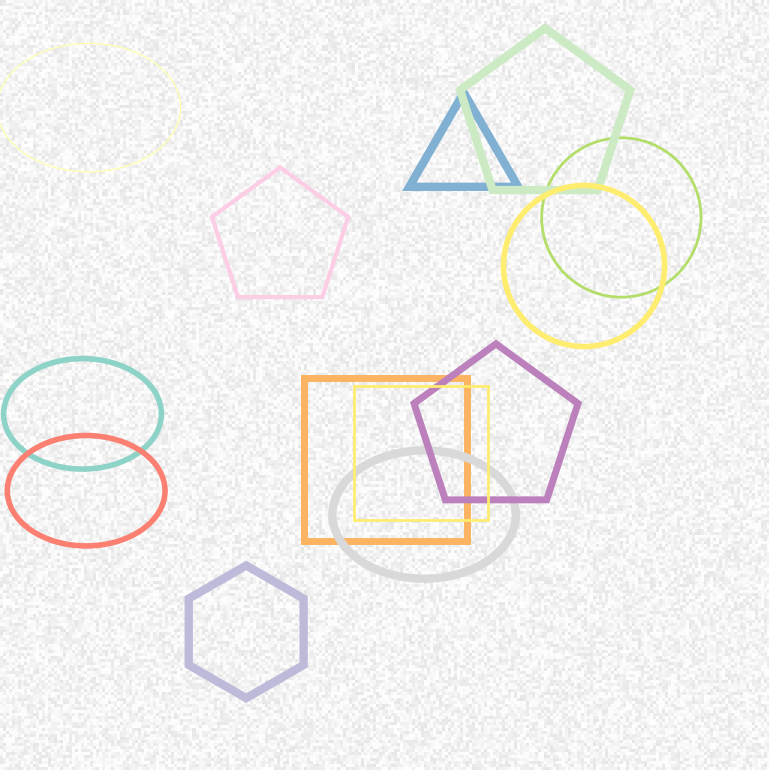[{"shape": "oval", "thickness": 2, "radius": 0.51, "center": [0.107, 0.463]}, {"shape": "oval", "thickness": 0.5, "radius": 0.6, "center": [0.115, 0.86]}, {"shape": "hexagon", "thickness": 3, "radius": 0.43, "center": [0.32, 0.179]}, {"shape": "oval", "thickness": 2, "radius": 0.51, "center": [0.112, 0.363]}, {"shape": "triangle", "thickness": 3, "radius": 0.41, "center": [0.602, 0.798]}, {"shape": "square", "thickness": 2.5, "radius": 0.53, "center": [0.501, 0.403]}, {"shape": "circle", "thickness": 1, "radius": 0.52, "center": [0.807, 0.718]}, {"shape": "pentagon", "thickness": 1.5, "radius": 0.47, "center": [0.364, 0.689]}, {"shape": "oval", "thickness": 3, "radius": 0.6, "center": [0.551, 0.332]}, {"shape": "pentagon", "thickness": 2.5, "radius": 0.56, "center": [0.644, 0.441]}, {"shape": "pentagon", "thickness": 3, "radius": 0.58, "center": [0.708, 0.847]}, {"shape": "square", "thickness": 1, "radius": 0.43, "center": [0.546, 0.412]}, {"shape": "circle", "thickness": 2, "radius": 0.52, "center": [0.758, 0.655]}]